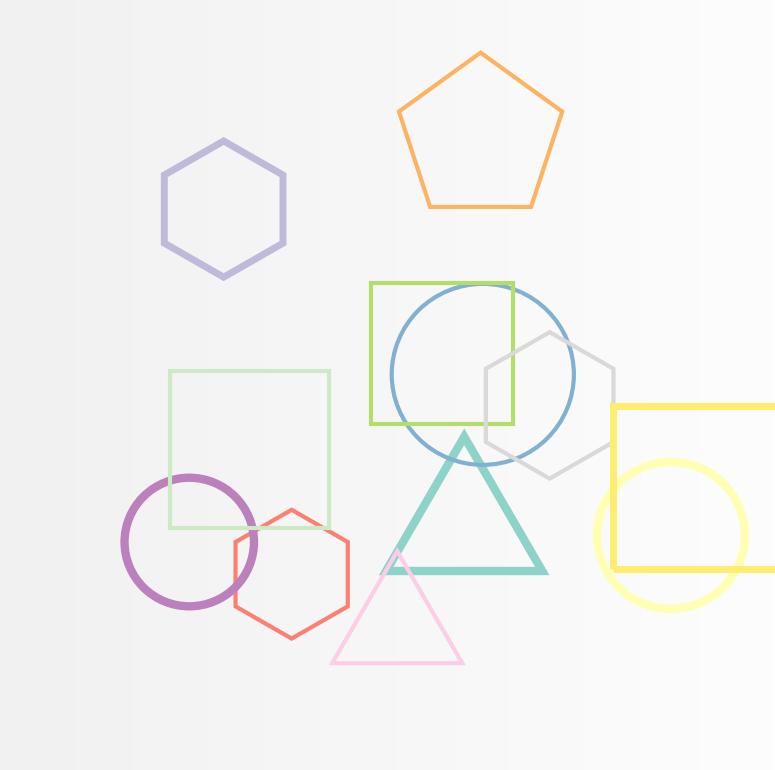[{"shape": "triangle", "thickness": 3, "radius": 0.58, "center": [0.599, 0.317]}, {"shape": "circle", "thickness": 3, "radius": 0.48, "center": [0.866, 0.305]}, {"shape": "hexagon", "thickness": 2.5, "radius": 0.44, "center": [0.289, 0.728]}, {"shape": "hexagon", "thickness": 1.5, "radius": 0.42, "center": [0.376, 0.254]}, {"shape": "circle", "thickness": 1.5, "radius": 0.59, "center": [0.623, 0.514]}, {"shape": "pentagon", "thickness": 1.5, "radius": 0.55, "center": [0.62, 0.821]}, {"shape": "square", "thickness": 1.5, "radius": 0.46, "center": [0.57, 0.541]}, {"shape": "triangle", "thickness": 1.5, "radius": 0.48, "center": [0.513, 0.187]}, {"shape": "hexagon", "thickness": 1.5, "radius": 0.48, "center": [0.709, 0.474]}, {"shape": "circle", "thickness": 3, "radius": 0.42, "center": [0.244, 0.296]}, {"shape": "square", "thickness": 1.5, "radius": 0.51, "center": [0.322, 0.416]}, {"shape": "square", "thickness": 2.5, "radius": 0.53, "center": [0.897, 0.367]}]